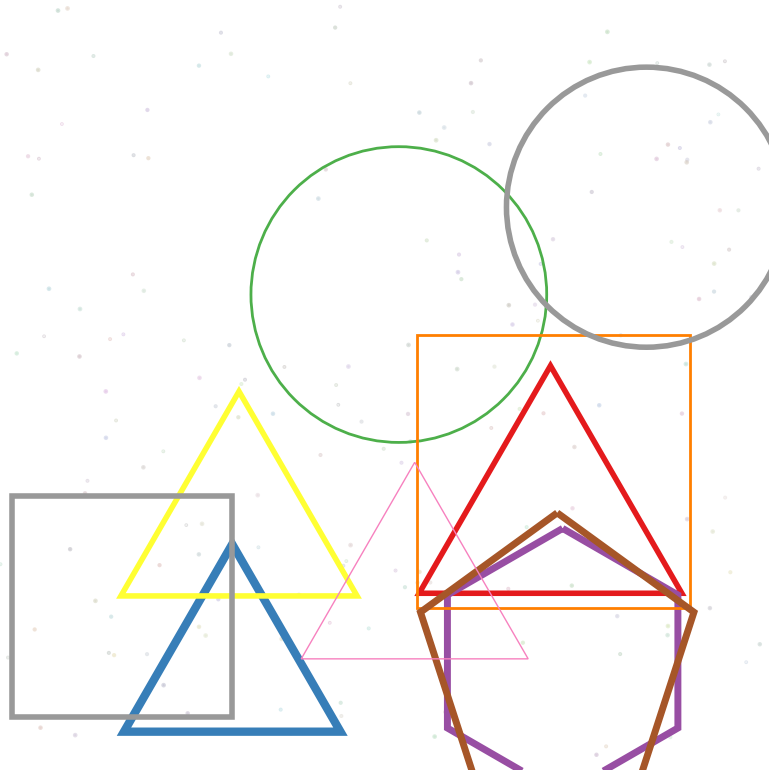[{"shape": "triangle", "thickness": 2, "radius": 0.98, "center": [0.715, 0.328]}, {"shape": "triangle", "thickness": 3, "radius": 0.81, "center": [0.302, 0.131]}, {"shape": "circle", "thickness": 1, "radius": 0.96, "center": [0.518, 0.617]}, {"shape": "hexagon", "thickness": 2.5, "radius": 0.86, "center": [0.731, 0.141]}, {"shape": "square", "thickness": 1, "radius": 0.89, "center": [0.719, 0.388]}, {"shape": "triangle", "thickness": 2, "radius": 0.89, "center": [0.31, 0.315]}, {"shape": "pentagon", "thickness": 2.5, "radius": 0.93, "center": [0.724, 0.147]}, {"shape": "triangle", "thickness": 0.5, "radius": 0.85, "center": [0.539, 0.229]}, {"shape": "square", "thickness": 2, "radius": 0.72, "center": [0.159, 0.212]}, {"shape": "circle", "thickness": 2, "radius": 0.91, "center": [0.84, 0.731]}]